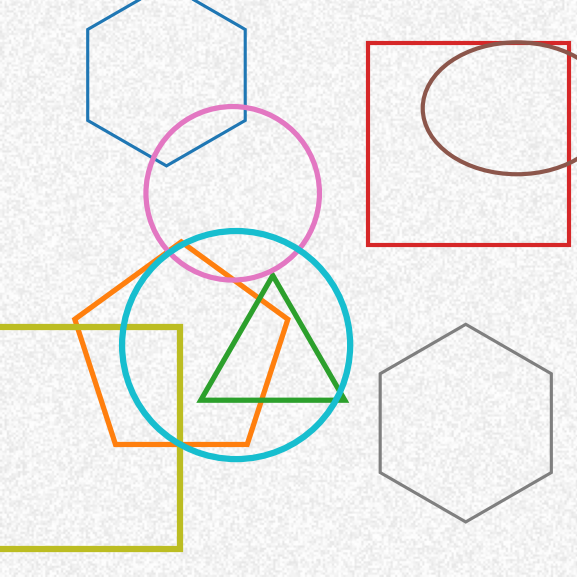[{"shape": "hexagon", "thickness": 1.5, "radius": 0.79, "center": [0.288, 0.869]}, {"shape": "pentagon", "thickness": 2.5, "radius": 0.97, "center": [0.314, 0.386]}, {"shape": "triangle", "thickness": 2.5, "radius": 0.72, "center": [0.472, 0.378]}, {"shape": "square", "thickness": 2, "radius": 0.87, "center": [0.811, 0.75]}, {"shape": "oval", "thickness": 2, "radius": 0.82, "center": [0.895, 0.812]}, {"shape": "circle", "thickness": 2.5, "radius": 0.75, "center": [0.403, 0.664]}, {"shape": "hexagon", "thickness": 1.5, "radius": 0.86, "center": [0.807, 0.266]}, {"shape": "square", "thickness": 3, "radius": 0.96, "center": [0.119, 0.241]}, {"shape": "circle", "thickness": 3, "radius": 0.99, "center": [0.409, 0.402]}]